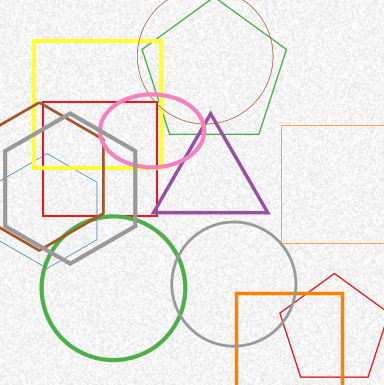[{"shape": "square", "thickness": 1.5, "radius": 0.74, "center": [0.259, 0.587]}, {"shape": "pentagon", "thickness": 1, "radius": 0.74, "center": [0.869, 0.141]}, {"shape": "hexagon", "thickness": 0.5, "radius": 0.75, "center": [0.123, 0.452]}, {"shape": "pentagon", "thickness": 1, "radius": 0.99, "center": [0.557, 0.811]}, {"shape": "circle", "thickness": 3, "radius": 0.93, "center": [0.295, 0.251]}, {"shape": "triangle", "thickness": 2.5, "radius": 0.86, "center": [0.547, 0.533]}, {"shape": "square", "thickness": 0.5, "radius": 0.77, "center": [0.882, 0.522]}, {"shape": "square", "thickness": 2.5, "radius": 0.69, "center": [0.752, 0.101]}, {"shape": "square", "thickness": 3, "radius": 0.83, "center": [0.254, 0.729]}, {"shape": "hexagon", "thickness": 2, "radius": 0.96, "center": [0.102, 0.542]}, {"shape": "circle", "thickness": 0.5, "radius": 0.88, "center": [0.533, 0.854]}, {"shape": "oval", "thickness": 3, "radius": 0.68, "center": [0.395, 0.66]}, {"shape": "hexagon", "thickness": 3, "radius": 0.98, "center": [0.182, 0.51]}, {"shape": "circle", "thickness": 2, "radius": 0.81, "center": [0.607, 0.262]}]